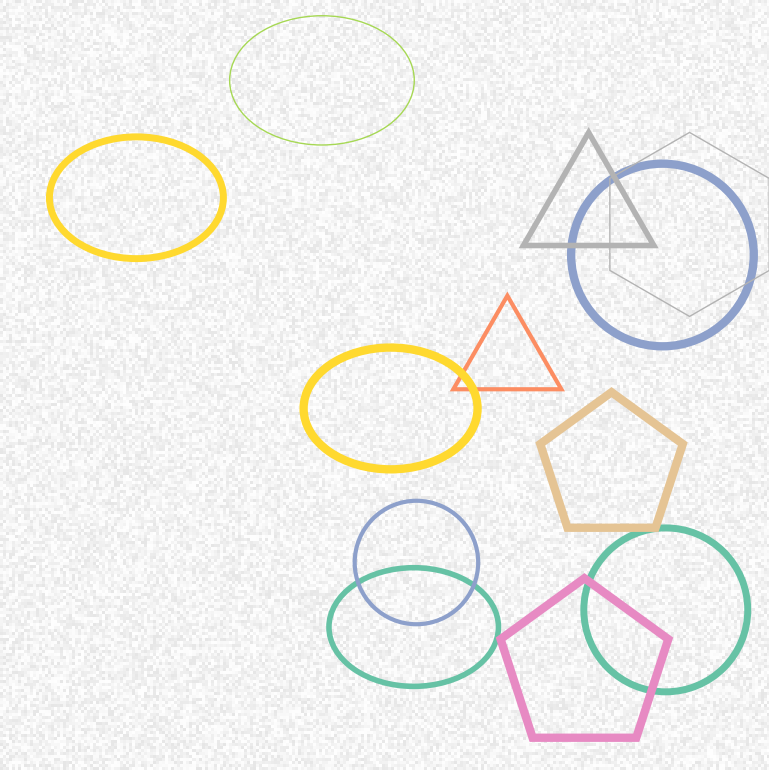[{"shape": "oval", "thickness": 2, "radius": 0.55, "center": [0.537, 0.186]}, {"shape": "circle", "thickness": 2.5, "radius": 0.53, "center": [0.865, 0.208]}, {"shape": "triangle", "thickness": 1.5, "radius": 0.4, "center": [0.659, 0.535]}, {"shape": "circle", "thickness": 3, "radius": 0.59, "center": [0.86, 0.669]}, {"shape": "circle", "thickness": 1.5, "radius": 0.4, "center": [0.541, 0.269]}, {"shape": "pentagon", "thickness": 3, "radius": 0.57, "center": [0.759, 0.135]}, {"shape": "oval", "thickness": 0.5, "radius": 0.6, "center": [0.418, 0.896]}, {"shape": "oval", "thickness": 3, "radius": 0.56, "center": [0.507, 0.47]}, {"shape": "oval", "thickness": 2.5, "radius": 0.56, "center": [0.177, 0.743]}, {"shape": "pentagon", "thickness": 3, "radius": 0.49, "center": [0.794, 0.393]}, {"shape": "triangle", "thickness": 2, "radius": 0.49, "center": [0.764, 0.73]}, {"shape": "hexagon", "thickness": 0.5, "radius": 0.6, "center": [0.896, 0.709]}]